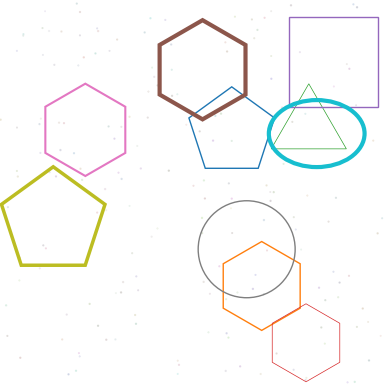[{"shape": "pentagon", "thickness": 1, "radius": 0.58, "center": [0.602, 0.657]}, {"shape": "hexagon", "thickness": 1, "radius": 0.58, "center": [0.68, 0.257]}, {"shape": "triangle", "thickness": 0.5, "radius": 0.56, "center": [0.802, 0.67]}, {"shape": "hexagon", "thickness": 0.5, "radius": 0.51, "center": [0.795, 0.11]}, {"shape": "square", "thickness": 1, "radius": 0.58, "center": [0.866, 0.838]}, {"shape": "hexagon", "thickness": 3, "radius": 0.64, "center": [0.526, 0.819]}, {"shape": "hexagon", "thickness": 1.5, "radius": 0.6, "center": [0.222, 0.663]}, {"shape": "circle", "thickness": 1, "radius": 0.63, "center": [0.641, 0.353]}, {"shape": "pentagon", "thickness": 2.5, "radius": 0.71, "center": [0.138, 0.425]}, {"shape": "oval", "thickness": 3, "radius": 0.62, "center": [0.823, 0.653]}]